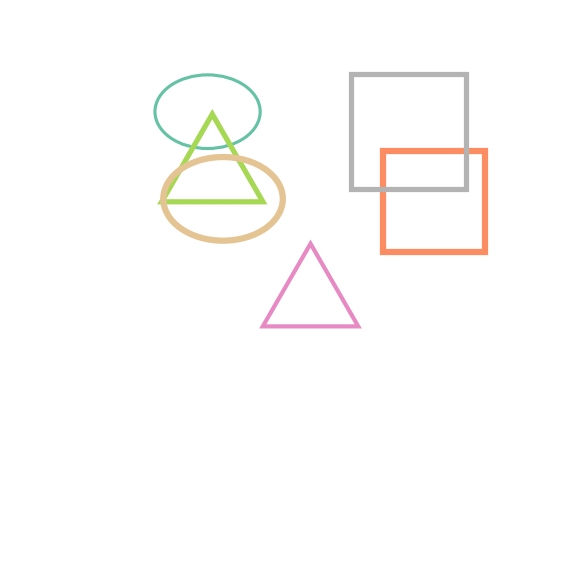[{"shape": "oval", "thickness": 1.5, "radius": 0.46, "center": [0.359, 0.806]}, {"shape": "square", "thickness": 3, "radius": 0.44, "center": [0.752, 0.65]}, {"shape": "triangle", "thickness": 2, "radius": 0.48, "center": [0.538, 0.482]}, {"shape": "triangle", "thickness": 2.5, "radius": 0.51, "center": [0.368, 0.7]}, {"shape": "oval", "thickness": 3, "radius": 0.52, "center": [0.386, 0.655]}, {"shape": "square", "thickness": 2.5, "radius": 0.5, "center": [0.708, 0.772]}]